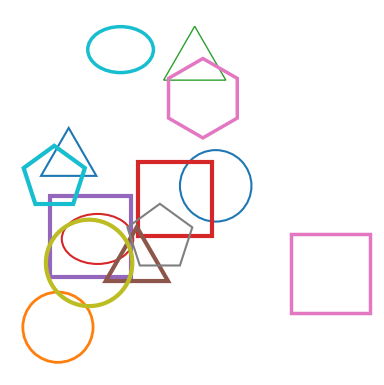[{"shape": "circle", "thickness": 1.5, "radius": 0.46, "center": [0.56, 0.517]}, {"shape": "triangle", "thickness": 1.5, "radius": 0.41, "center": [0.178, 0.585]}, {"shape": "circle", "thickness": 2, "radius": 0.46, "center": [0.15, 0.15]}, {"shape": "triangle", "thickness": 1, "radius": 0.47, "center": [0.506, 0.838]}, {"shape": "square", "thickness": 3, "radius": 0.48, "center": [0.455, 0.484]}, {"shape": "oval", "thickness": 1.5, "radius": 0.46, "center": [0.253, 0.379]}, {"shape": "square", "thickness": 3, "radius": 0.52, "center": [0.236, 0.386]}, {"shape": "triangle", "thickness": 3, "radius": 0.47, "center": [0.355, 0.317]}, {"shape": "hexagon", "thickness": 2.5, "radius": 0.52, "center": [0.527, 0.745]}, {"shape": "square", "thickness": 2.5, "radius": 0.51, "center": [0.858, 0.289]}, {"shape": "pentagon", "thickness": 1.5, "radius": 0.44, "center": [0.415, 0.382]}, {"shape": "circle", "thickness": 3, "radius": 0.56, "center": [0.231, 0.317]}, {"shape": "oval", "thickness": 2.5, "radius": 0.43, "center": [0.313, 0.871]}, {"shape": "pentagon", "thickness": 3, "radius": 0.42, "center": [0.141, 0.538]}]